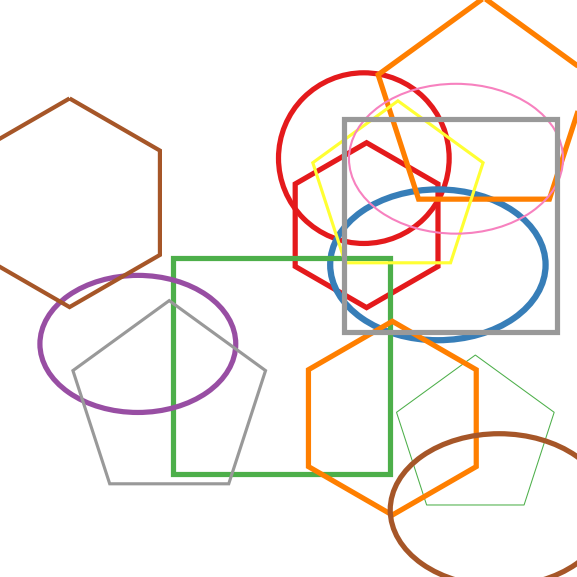[{"shape": "hexagon", "thickness": 2.5, "radius": 0.71, "center": [0.635, 0.609]}, {"shape": "circle", "thickness": 2.5, "radius": 0.74, "center": [0.63, 0.725]}, {"shape": "oval", "thickness": 3, "radius": 0.93, "center": [0.758, 0.541]}, {"shape": "square", "thickness": 2.5, "radius": 0.94, "center": [0.488, 0.366]}, {"shape": "pentagon", "thickness": 0.5, "radius": 0.72, "center": [0.823, 0.241]}, {"shape": "oval", "thickness": 2.5, "radius": 0.85, "center": [0.239, 0.404]}, {"shape": "pentagon", "thickness": 2.5, "radius": 0.96, "center": [0.838, 0.81]}, {"shape": "hexagon", "thickness": 2.5, "radius": 0.84, "center": [0.679, 0.275]}, {"shape": "pentagon", "thickness": 1.5, "radius": 0.78, "center": [0.689, 0.669]}, {"shape": "hexagon", "thickness": 2, "radius": 0.9, "center": [0.12, 0.648]}, {"shape": "oval", "thickness": 2.5, "radius": 0.94, "center": [0.864, 0.116]}, {"shape": "oval", "thickness": 1, "radius": 0.93, "center": [0.79, 0.724]}, {"shape": "pentagon", "thickness": 1.5, "radius": 0.88, "center": [0.293, 0.303]}, {"shape": "square", "thickness": 2.5, "radius": 0.92, "center": [0.78, 0.608]}]